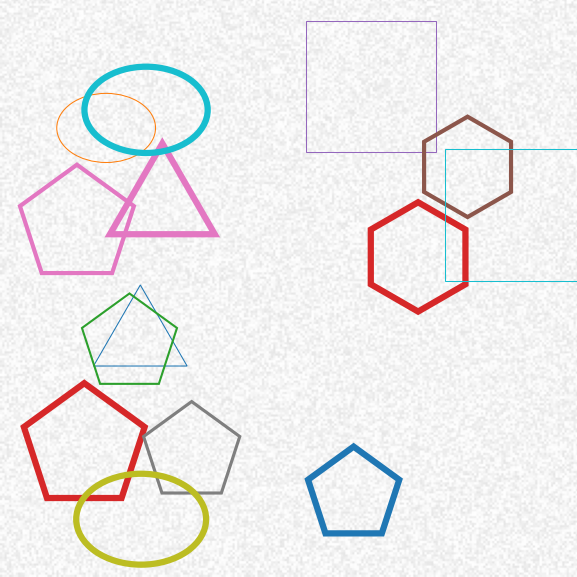[{"shape": "pentagon", "thickness": 3, "radius": 0.42, "center": [0.612, 0.143]}, {"shape": "triangle", "thickness": 0.5, "radius": 0.47, "center": [0.243, 0.412]}, {"shape": "oval", "thickness": 0.5, "radius": 0.43, "center": [0.184, 0.778]}, {"shape": "pentagon", "thickness": 1, "radius": 0.43, "center": [0.224, 0.404]}, {"shape": "hexagon", "thickness": 3, "radius": 0.47, "center": [0.724, 0.554]}, {"shape": "pentagon", "thickness": 3, "radius": 0.55, "center": [0.146, 0.226]}, {"shape": "square", "thickness": 0.5, "radius": 0.56, "center": [0.642, 0.849]}, {"shape": "hexagon", "thickness": 2, "radius": 0.43, "center": [0.81, 0.71]}, {"shape": "triangle", "thickness": 3, "radius": 0.52, "center": [0.281, 0.646]}, {"shape": "pentagon", "thickness": 2, "radius": 0.52, "center": [0.133, 0.61]}, {"shape": "pentagon", "thickness": 1.5, "radius": 0.44, "center": [0.332, 0.216]}, {"shape": "oval", "thickness": 3, "radius": 0.56, "center": [0.244, 0.1]}, {"shape": "square", "thickness": 0.5, "radius": 0.57, "center": [0.886, 0.627]}, {"shape": "oval", "thickness": 3, "radius": 0.53, "center": [0.253, 0.809]}]